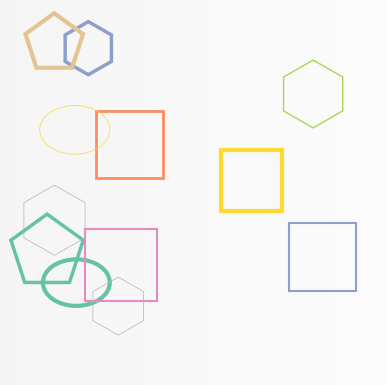[{"shape": "pentagon", "thickness": 2.5, "radius": 0.49, "center": [0.122, 0.346]}, {"shape": "oval", "thickness": 3, "radius": 0.43, "center": [0.197, 0.266]}, {"shape": "square", "thickness": 2, "radius": 0.43, "center": [0.333, 0.625]}, {"shape": "hexagon", "thickness": 2.5, "radius": 0.34, "center": [0.228, 0.875]}, {"shape": "square", "thickness": 1.5, "radius": 0.44, "center": [0.832, 0.332]}, {"shape": "square", "thickness": 1.5, "radius": 0.47, "center": [0.311, 0.312]}, {"shape": "hexagon", "thickness": 1, "radius": 0.44, "center": [0.808, 0.756]}, {"shape": "square", "thickness": 3, "radius": 0.39, "center": [0.65, 0.531]}, {"shape": "oval", "thickness": 0.5, "radius": 0.45, "center": [0.193, 0.663]}, {"shape": "pentagon", "thickness": 3, "radius": 0.39, "center": [0.14, 0.887]}, {"shape": "hexagon", "thickness": 0.5, "radius": 0.38, "center": [0.305, 0.205]}, {"shape": "hexagon", "thickness": 0.5, "radius": 0.46, "center": [0.141, 0.428]}]